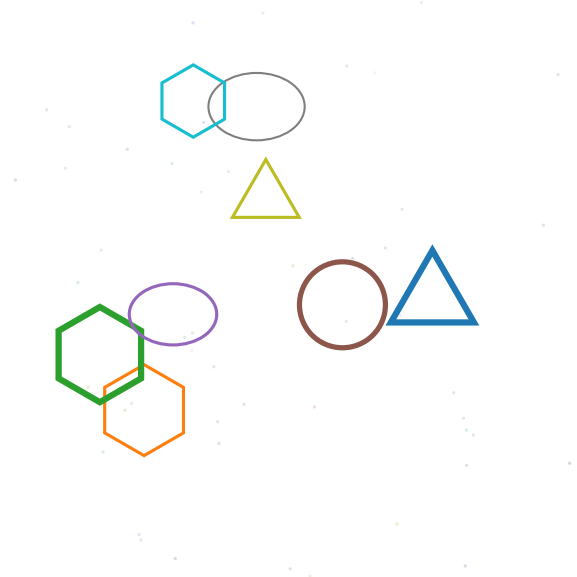[{"shape": "triangle", "thickness": 3, "radius": 0.42, "center": [0.749, 0.482]}, {"shape": "hexagon", "thickness": 1.5, "radius": 0.39, "center": [0.249, 0.289]}, {"shape": "hexagon", "thickness": 3, "radius": 0.41, "center": [0.173, 0.385]}, {"shape": "oval", "thickness": 1.5, "radius": 0.38, "center": [0.3, 0.455]}, {"shape": "circle", "thickness": 2.5, "radius": 0.37, "center": [0.593, 0.471]}, {"shape": "oval", "thickness": 1, "radius": 0.42, "center": [0.444, 0.814]}, {"shape": "triangle", "thickness": 1.5, "radius": 0.33, "center": [0.46, 0.656]}, {"shape": "hexagon", "thickness": 1.5, "radius": 0.31, "center": [0.335, 0.824]}]